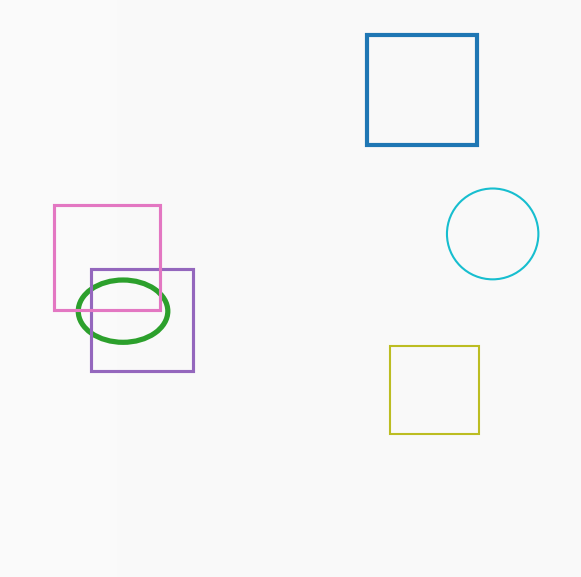[{"shape": "square", "thickness": 2, "radius": 0.47, "center": [0.726, 0.844]}, {"shape": "oval", "thickness": 2.5, "radius": 0.39, "center": [0.212, 0.46]}, {"shape": "square", "thickness": 1.5, "radius": 0.44, "center": [0.244, 0.445]}, {"shape": "square", "thickness": 1.5, "radius": 0.46, "center": [0.184, 0.553]}, {"shape": "square", "thickness": 1, "radius": 0.38, "center": [0.748, 0.323]}, {"shape": "circle", "thickness": 1, "radius": 0.39, "center": [0.848, 0.594]}]